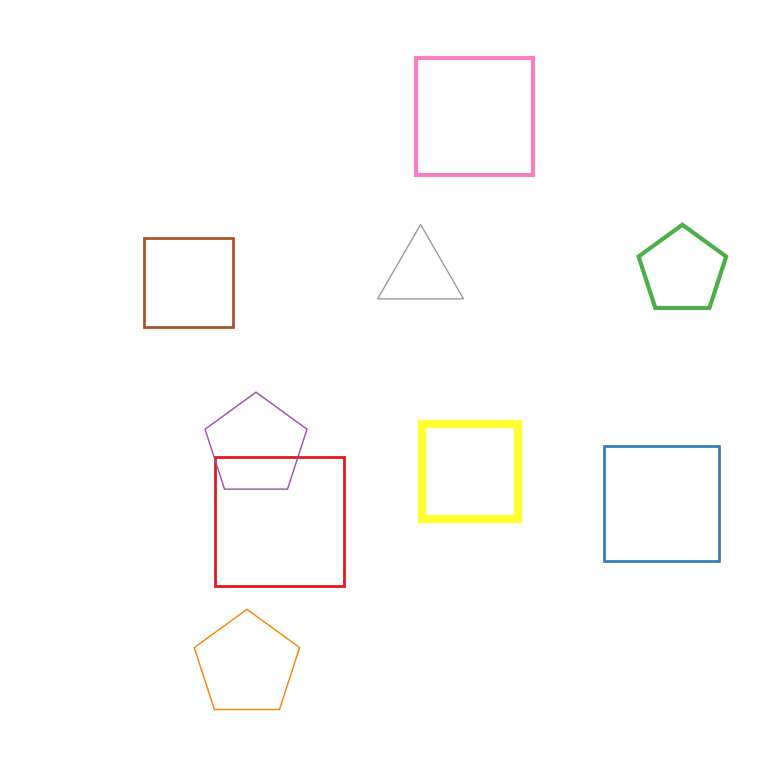[{"shape": "square", "thickness": 1, "radius": 0.42, "center": [0.362, 0.323]}, {"shape": "square", "thickness": 1, "radius": 0.37, "center": [0.86, 0.346]}, {"shape": "pentagon", "thickness": 1.5, "radius": 0.3, "center": [0.886, 0.648]}, {"shape": "pentagon", "thickness": 0.5, "radius": 0.35, "center": [0.332, 0.421]}, {"shape": "pentagon", "thickness": 0.5, "radius": 0.36, "center": [0.321, 0.137]}, {"shape": "square", "thickness": 3, "radius": 0.31, "center": [0.611, 0.388]}, {"shape": "square", "thickness": 1, "radius": 0.29, "center": [0.245, 0.633]}, {"shape": "square", "thickness": 1.5, "radius": 0.38, "center": [0.616, 0.849]}, {"shape": "triangle", "thickness": 0.5, "radius": 0.32, "center": [0.546, 0.644]}]